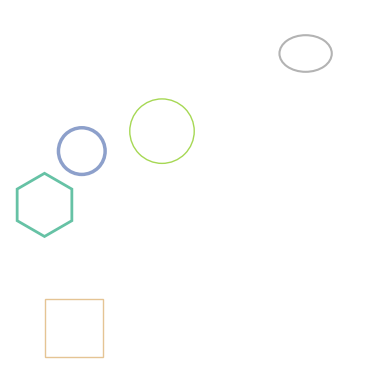[{"shape": "hexagon", "thickness": 2, "radius": 0.41, "center": [0.116, 0.468]}, {"shape": "circle", "thickness": 2.5, "radius": 0.3, "center": [0.212, 0.608]}, {"shape": "circle", "thickness": 1, "radius": 0.42, "center": [0.421, 0.659]}, {"shape": "square", "thickness": 1, "radius": 0.38, "center": [0.192, 0.148]}, {"shape": "oval", "thickness": 1.5, "radius": 0.34, "center": [0.794, 0.861]}]